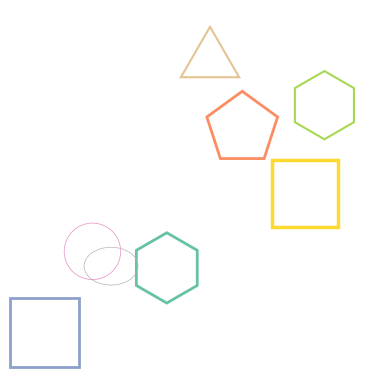[{"shape": "hexagon", "thickness": 2, "radius": 0.46, "center": [0.433, 0.304]}, {"shape": "pentagon", "thickness": 2, "radius": 0.48, "center": [0.629, 0.666]}, {"shape": "square", "thickness": 2, "radius": 0.45, "center": [0.115, 0.137]}, {"shape": "circle", "thickness": 0.5, "radius": 0.37, "center": [0.24, 0.347]}, {"shape": "hexagon", "thickness": 1.5, "radius": 0.44, "center": [0.843, 0.727]}, {"shape": "square", "thickness": 2.5, "radius": 0.43, "center": [0.792, 0.497]}, {"shape": "triangle", "thickness": 1.5, "radius": 0.44, "center": [0.546, 0.843]}, {"shape": "oval", "thickness": 0.5, "radius": 0.35, "center": [0.288, 0.309]}]